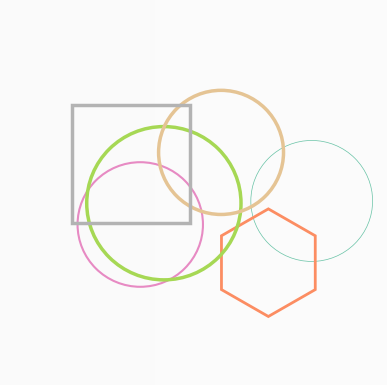[{"shape": "circle", "thickness": 0.5, "radius": 0.79, "center": [0.804, 0.478]}, {"shape": "hexagon", "thickness": 2, "radius": 0.7, "center": [0.693, 0.318]}, {"shape": "circle", "thickness": 1.5, "radius": 0.81, "center": [0.362, 0.417]}, {"shape": "circle", "thickness": 2.5, "radius": 1.0, "center": [0.423, 0.472]}, {"shape": "circle", "thickness": 2.5, "radius": 0.81, "center": [0.57, 0.604]}, {"shape": "square", "thickness": 2.5, "radius": 0.77, "center": [0.338, 0.573]}]